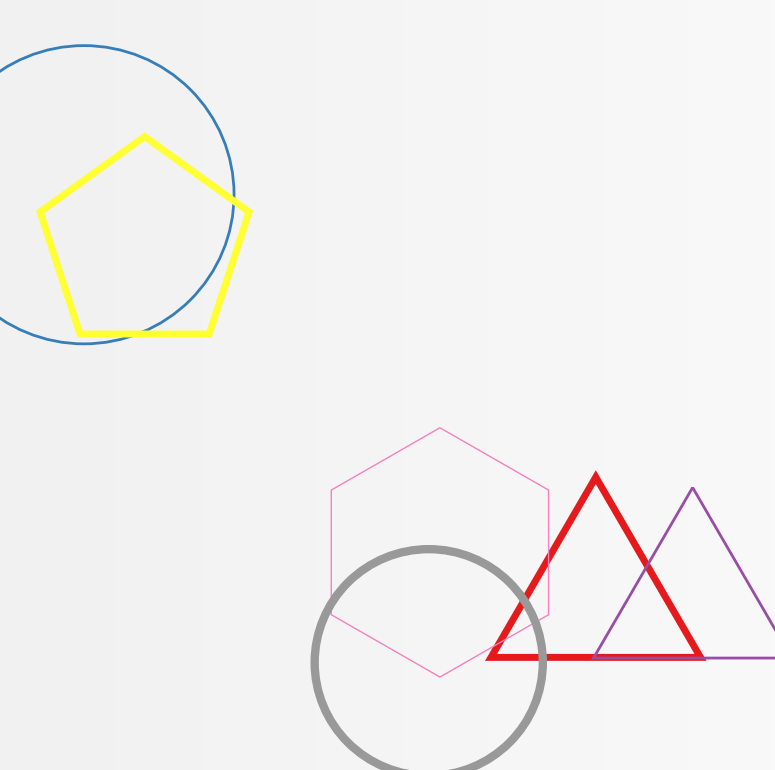[{"shape": "triangle", "thickness": 2.5, "radius": 0.78, "center": [0.769, 0.224]}, {"shape": "circle", "thickness": 1, "radius": 0.97, "center": [0.108, 0.747]}, {"shape": "triangle", "thickness": 1, "radius": 0.74, "center": [0.894, 0.219]}, {"shape": "pentagon", "thickness": 2.5, "radius": 0.71, "center": [0.187, 0.681]}, {"shape": "hexagon", "thickness": 0.5, "radius": 0.81, "center": [0.568, 0.283]}, {"shape": "circle", "thickness": 3, "radius": 0.74, "center": [0.553, 0.14]}]